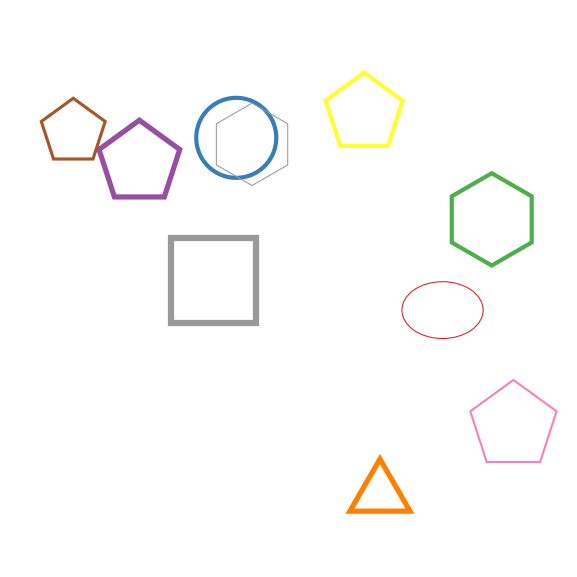[{"shape": "oval", "thickness": 0.5, "radius": 0.35, "center": [0.766, 0.462]}, {"shape": "circle", "thickness": 2, "radius": 0.35, "center": [0.409, 0.76]}, {"shape": "hexagon", "thickness": 2, "radius": 0.4, "center": [0.851, 0.619]}, {"shape": "pentagon", "thickness": 2.5, "radius": 0.37, "center": [0.241, 0.718]}, {"shape": "triangle", "thickness": 2.5, "radius": 0.3, "center": [0.658, 0.144]}, {"shape": "pentagon", "thickness": 2, "radius": 0.35, "center": [0.63, 0.803]}, {"shape": "pentagon", "thickness": 1.5, "radius": 0.29, "center": [0.127, 0.771]}, {"shape": "pentagon", "thickness": 1, "radius": 0.39, "center": [0.889, 0.263]}, {"shape": "hexagon", "thickness": 0.5, "radius": 0.36, "center": [0.436, 0.749]}, {"shape": "square", "thickness": 3, "radius": 0.37, "center": [0.37, 0.513]}]